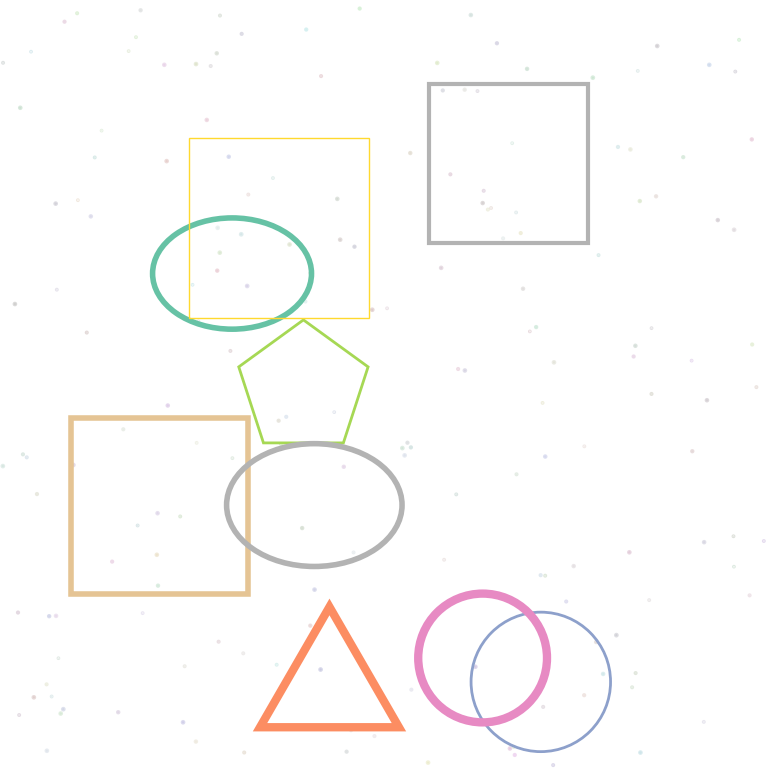[{"shape": "oval", "thickness": 2, "radius": 0.52, "center": [0.301, 0.645]}, {"shape": "triangle", "thickness": 3, "radius": 0.52, "center": [0.428, 0.108]}, {"shape": "circle", "thickness": 1, "radius": 0.45, "center": [0.702, 0.114]}, {"shape": "circle", "thickness": 3, "radius": 0.42, "center": [0.627, 0.145]}, {"shape": "pentagon", "thickness": 1, "radius": 0.44, "center": [0.394, 0.496]}, {"shape": "square", "thickness": 0.5, "radius": 0.58, "center": [0.362, 0.704]}, {"shape": "square", "thickness": 2, "radius": 0.57, "center": [0.207, 0.343]}, {"shape": "square", "thickness": 1.5, "radius": 0.52, "center": [0.661, 0.787]}, {"shape": "oval", "thickness": 2, "radius": 0.57, "center": [0.408, 0.344]}]